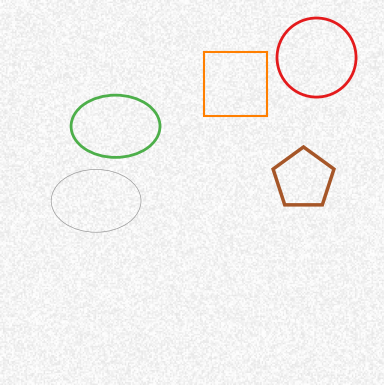[{"shape": "circle", "thickness": 2, "radius": 0.51, "center": [0.822, 0.851]}, {"shape": "oval", "thickness": 2, "radius": 0.58, "center": [0.3, 0.672]}, {"shape": "square", "thickness": 1.5, "radius": 0.41, "center": [0.612, 0.782]}, {"shape": "pentagon", "thickness": 2.5, "radius": 0.42, "center": [0.788, 0.535]}, {"shape": "oval", "thickness": 0.5, "radius": 0.58, "center": [0.25, 0.478]}]